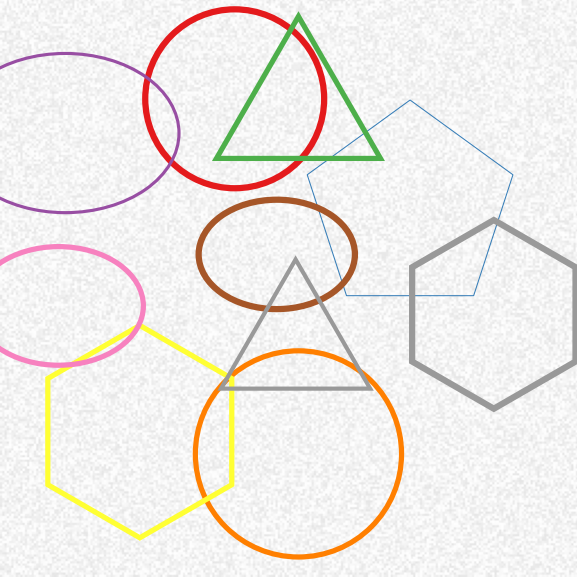[{"shape": "circle", "thickness": 3, "radius": 0.77, "center": [0.406, 0.828]}, {"shape": "pentagon", "thickness": 0.5, "radius": 0.94, "center": [0.71, 0.639]}, {"shape": "triangle", "thickness": 2.5, "radius": 0.82, "center": [0.517, 0.807]}, {"shape": "oval", "thickness": 1.5, "radius": 0.98, "center": [0.113, 0.769]}, {"shape": "circle", "thickness": 2.5, "radius": 0.89, "center": [0.517, 0.213]}, {"shape": "hexagon", "thickness": 2.5, "radius": 0.92, "center": [0.242, 0.252]}, {"shape": "oval", "thickness": 3, "radius": 0.68, "center": [0.479, 0.559]}, {"shape": "oval", "thickness": 2.5, "radius": 0.73, "center": [0.101, 0.469]}, {"shape": "triangle", "thickness": 2, "radius": 0.75, "center": [0.512, 0.401]}, {"shape": "hexagon", "thickness": 3, "radius": 0.82, "center": [0.855, 0.455]}]